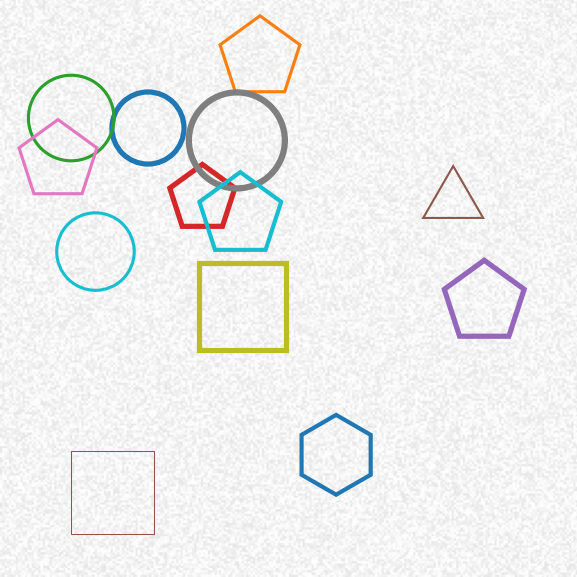[{"shape": "circle", "thickness": 2.5, "radius": 0.31, "center": [0.256, 0.777]}, {"shape": "hexagon", "thickness": 2, "radius": 0.35, "center": [0.582, 0.212]}, {"shape": "pentagon", "thickness": 1.5, "radius": 0.36, "center": [0.45, 0.899]}, {"shape": "circle", "thickness": 1.5, "radius": 0.37, "center": [0.123, 0.795]}, {"shape": "pentagon", "thickness": 2.5, "radius": 0.3, "center": [0.35, 0.655]}, {"shape": "pentagon", "thickness": 2.5, "radius": 0.36, "center": [0.838, 0.476]}, {"shape": "triangle", "thickness": 1, "radius": 0.3, "center": [0.785, 0.652]}, {"shape": "square", "thickness": 0.5, "radius": 0.36, "center": [0.195, 0.147]}, {"shape": "pentagon", "thickness": 1.5, "radius": 0.35, "center": [0.1, 0.721]}, {"shape": "circle", "thickness": 3, "radius": 0.42, "center": [0.41, 0.756]}, {"shape": "square", "thickness": 2.5, "radius": 0.38, "center": [0.42, 0.468]}, {"shape": "circle", "thickness": 1.5, "radius": 0.34, "center": [0.165, 0.564]}, {"shape": "pentagon", "thickness": 2, "radius": 0.37, "center": [0.416, 0.627]}]